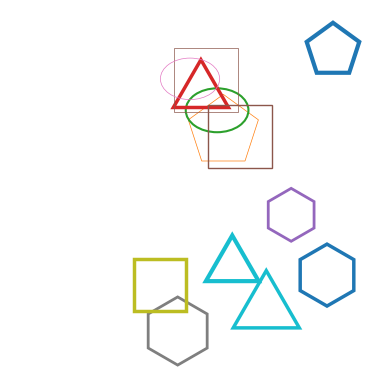[{"shape": "pentagon", "thickness": 3, "radius": 0.36, "center": [0.865, 0.869]}, {"shape": "hexagon", "thickness": 2.5, "radius": 0.4, "center": [0.849, 0.285]}, {"shape": "pentagon", "thickness": 0.5, "radius": 0.48, "center": [0.58, 0.659]}, {"shape": "oval", "thickness": 1.5, "radius": 0.41, "center": [0.564, 0.714]}, {"shape": "triangle", "thickness": 2.5, "radius": 0.41, "center": [0.522, 0.762]}, {"shape": "hexagon", "thickness": 2, "radius": 0.34, "center": [0.756, 0.442]}, {"shape": "square", "thickness": 0.5, "radius": 0.42, "center": [0.535, 0.792]}, {"shape": "square", "thickness": 1, "radius": 0.41, "center": [0.624, 0.646]}, {"shape": "oval", "thickness": 0.5, "radius": 0.39, "center": [0.494, 0.795]}, {"shape": "hexagon", "thickness": 2, "radius": 0.44, "center": [0.462, 0.14]}, {"shape": "square", "thickness": 2.5, "radius": 0.34, "center": [0.416, 0.259]}, {"shape": "triangle", "thickness": 2.5, "radius": 0.5, "center": [0.692, 0.198]}, {"shape": "triangle", "thickness": 3, "radius": 0.4, "center": [0.603, 0.309]}]